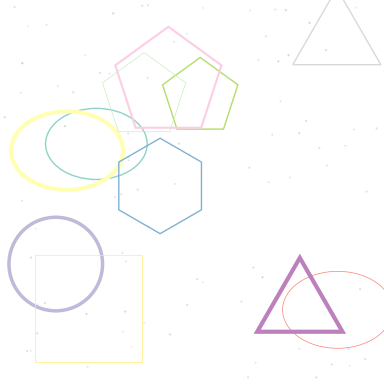[{"shape": "oval", "thickness": 1, "radius": 0.66, "center": [0.25, 0.626]}, {"shape": "oval", "thickness": 3, "radius": 0.73, "center": [0.174, 0.609]}, {"shape": "circle", "thickness": 2.5, "radius": 0.61, "center": [0.145, 0.314]}, {"shape": "oval", "thickness": 0.5, "radius": 0.71, "center": [0.877, 0.195]}, {"shape": "hexagon", "thickness": 1, "radius": 0.62, "center": [0.416, 0.517]}, {"shape": "pentagon", "thickness": 1, "radius": 0.51, "center": [0.52, 0.748]}, {"shape": "pentagon", "thickness": 1.5, "radius": 0.72, "center": [0.437, 0.786]}, {"shape": "triangle", "thickness": 1, "radius": 0.66, "center": [0.875, 0.898]}, {"shape": "triangle", "thickness": 3, "radius": 0.64, "center": [0.779, 0.202]}, {"shape": "pentagon", "thickness": 0.5, "radius": 0.57, "center": [0.374, 0.75]}, {"shape": "square", "thickness": 0.5, "radius": 0.69, "center": [0.23, 0.198]}]